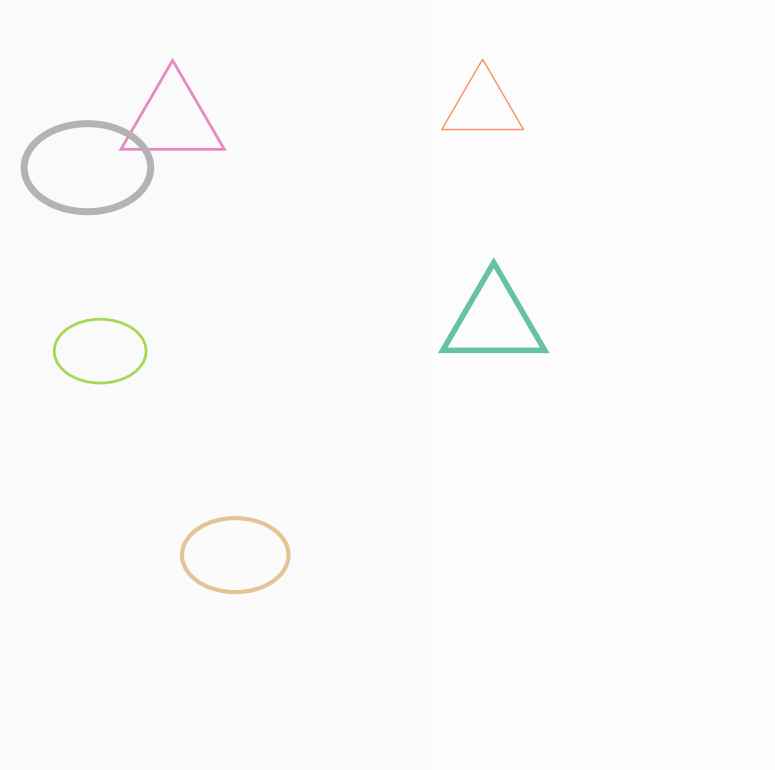[{"shape": "triangle", "thickness": 2, "radius": 0.38, "center": [0.637, 0.583]}, {"shape": "triangle", "thickness": 0.5, "radius": 0.3, "center": [0.623, 0.862]}, {"shape": "triangle", "thickness": 1, "radius": 0.38, "center": [0.223, 0.845]}, {"shape": "oval", "thickness": 1, "radius": 0.3, "center": [0.129, 0.544]}, {"shape": "oval", "thickness": 1.5, "radius": 0.34, "center": [0.304, 0.279]}, {"shape": "oval", "thickness": 2.5, "radius": 0.41, "center": [0.113, 0.782]}]